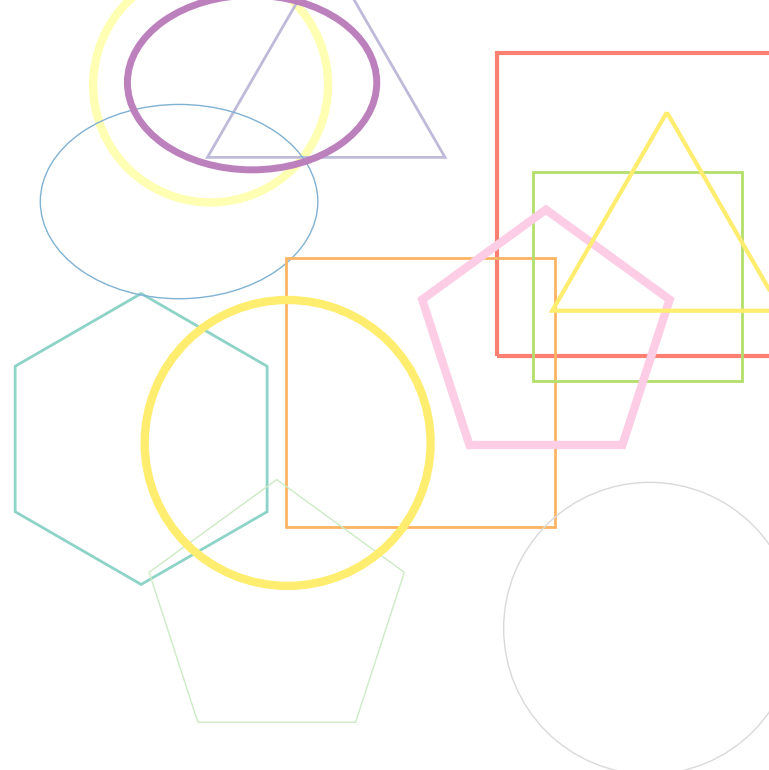[{"shape": "hexagon", "thickness": 1, "radius": 0.94, "center": [0.183, 0.43]}, {"shape": "circle", "thickness": 3, "radius": 0.76, "center": [0.274, 0.89]}, {"shape": "triangle", "thickness": 1, "radius": 0.89, "center": [0.424, 0.885]}, {"shape": "square", "thickness": 1.5, "radius": 0.98, "center": [0.842, 0.734]}, {"shape": "oval", "thickness": 0.5, "radius": 0.9, "center": [0.233, 0.738]}, {"shape": "square", "thickness": 1, "radius": 0.87, "center": [0.546, 0.49]}, {"shape": "square", "thickness": 1, "radius": 0.68, "center": [0.828, 0.641]}, {"shape": "pentagon", "thickness": 3, "radius": 0.84, "center": [0.709, 0.559]}, {"shape": "circle", "thickness": 0.5, "radius": 0.95, "center": [0.844, 0.184]}, {"shape": "oval", "thickness": 2.5, "radius": 0.81, "center": [0.327, 0.893]}, {"shape": "pentagon", "thickness": 0.5, "radius": 0.87, "center": [0.359, 0.203]}, {"shape": "circle", "thickness": 3, "radius": 0.93, "center": [0.374, 0.425]}, {"shape": "triangle", "thickness": 1.5, "radius": 0.86, "center": [0.866, 0.682]}]